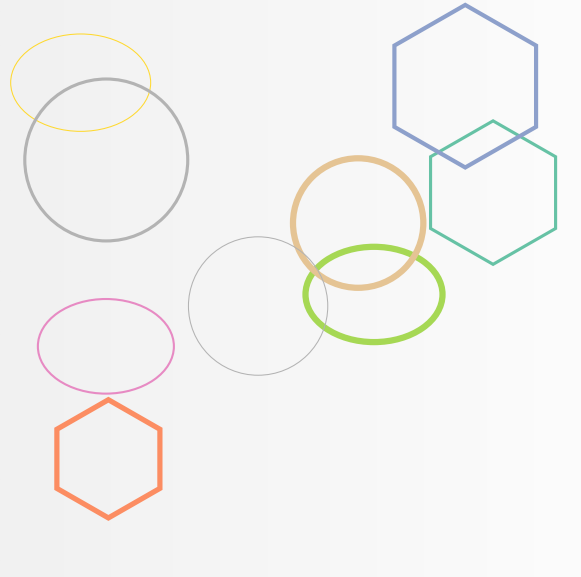[{"shape": "hexagon", "thickness": 1.5, "radius": 0.62, "center": [0.848, 0.666]}, {"shape": "hexagon", "thickness": 2.5, "radius": 0.51, "center": [0.186, 0.205]}, {"shape": "hexagon", "thickness": 2, "radius": 0.7, "center": [0.8, 0.85]}, {"shape": "oval", "thickness": 1, "radius": 0.59, "center": [0.182, 0.399]}, {"shape": "oval", "thickness": 3, "radius": 0.59, "center": [0.643, 0.489]}, {"shape": "oval", "thickness": 0.5, "radius": 0.6, "center": [0.139, 0.856]}, {"shape": "circle", "thickness": 3, "radius": 0.56, "center": [0.616, 0.613]}, {"shape": "circle", "thickness": 1.5, "radius": 0.7, "center": [0.183, 0.722]}, {"shape": "circle", "thickness": 0.5, "radius": 0.6, "center": [0.444, 0.469]}]